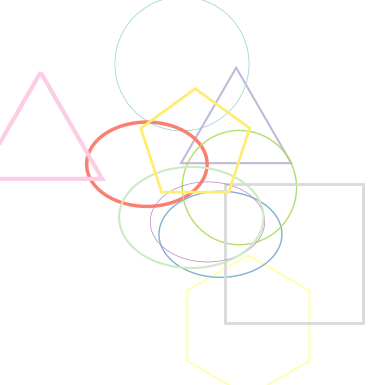[{"shape": "circle", "thickness": 0.5, "radius": 0.87, "center": [0.473, 0.834]}, {"shape": "hexagon", "thickness": 1.5, "radius": 0.92, "center": [0.645, 0.154]}, {"shape": "triangle", "thickness": 1.5, "radius": 0.83, "center": [0.613, 0.659]}, {"shape": "oval", "thickness": 2.5, "radius": 0.78, "center": [0.381, 0.573]}, {"shape": "oval", "thickness": 1, "radius": 0.8, "center": [0.573, 0.391]}, {"shape": "circle", "thickness": 1, "radius": 0.74, "center": [0.622, 0.513]}, {"shape": "triangle", "thickness": 3, "radius": 0.92, "center": [0.106, 0.628]}, {"shape": "square", "thickness": 2, "radius": 0.9, "center": [0.764, 0.342]}, {"shape": "oval", "thickness": 0.5, "radius": 0.74, "center": [0.539, 0.424]}, {"shape": "oval", "thickness": 1.5, "radius": 0.94, "center": [0.497, 0.435]}, {"shape": "pentagon", "thickness": 2, "radius": 0.74, "center": [0.507, 0.621]}]